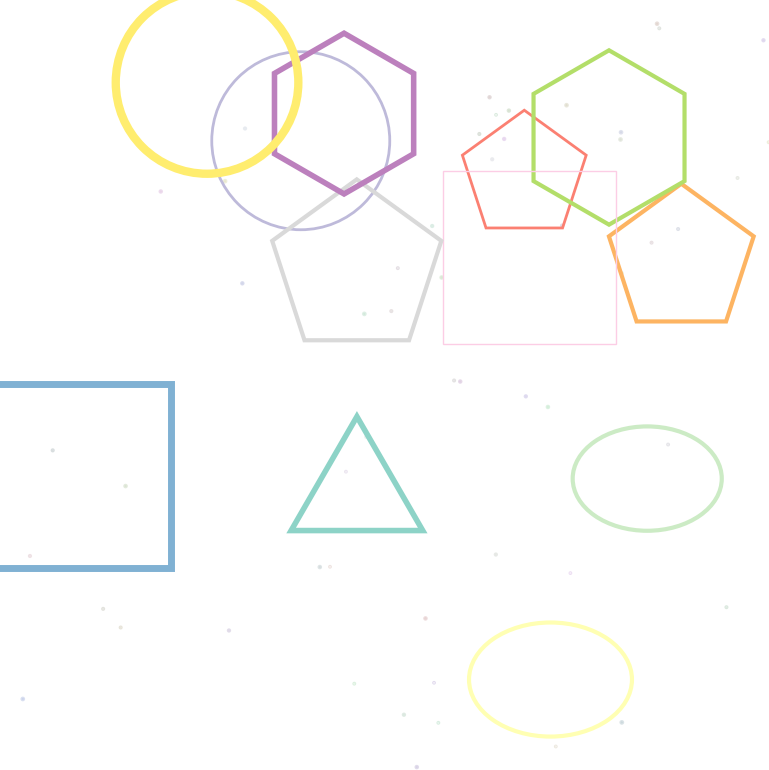[{"shape": "triangle", "thickness": 2, "radius": 0.49, "center": [0.464, 0.36]}, {"shape": "oval", "thickness": 1.5, "radius": 0.53, "center": [0.715, 0.117]}, {"shape": "circle", "thickness": 1, "radius": 0.58, "center": [0.391, 0.817]}, {"shape": "pentagon", "thickness": 1, "radius": 0.42, "center": [0.681, 0.772]}, {"shape": "square", "thickness": 2.5, "radius": 0.6, "center": [0.102, 0.382]}, {"shape": "pentagon", "thickness": 1.5, "radius": 0.49, "center": [0.885, 0.663]}, {"shape": "hexagon", "thickness": 1.5, "radius": 0.57, "center": [0.791, 0.821]}, {"shape": "square", "thickness": 0.5, "radius": 0.56, "center": [0.688, 0.666]}, {"shape": "pentagon", "thickness": 1.5, "radius": 0.58, "center": [0.463, 0.652]}, {"shape": "hexagon", "thickness": 2, "radius": 0.52, "center": [0.447, 0.852]}, {"shape": "oval", "thickness": 1.5, "radius": 0.48, "center": [0.841, 0.378]}, {"shape": "circle", "thickness": 3, "radius": 0.59, "center": [0.269, 0.893]}]